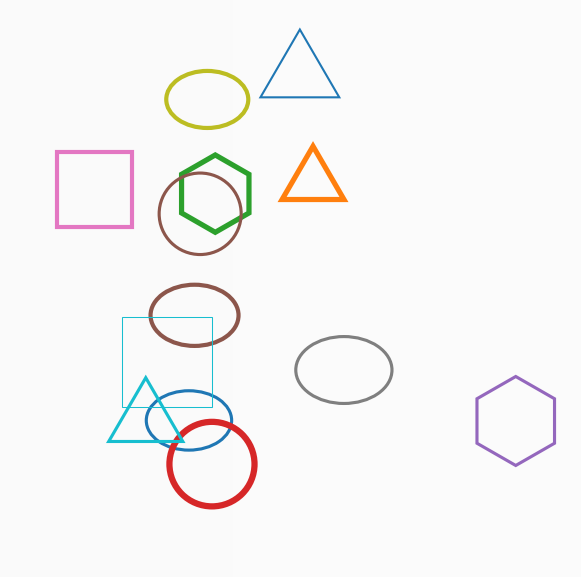[{"shape": "oval", "thickness": 1.5, "radius": 0.37, "center": [0.325, 0.271]}, {"shape": "triangle", "thickness": 1, "radius": 0.39, "center": [0.516, 0.87]}, {"shape": "triangle", "thickness": 2.5, "radius": 0.31, "center": [0.539, 0.684]}, {"shape": "hexagon", "thickness": 2.5, "radius": 0.33, "center": [0.37, 0.664]}, {"shape": "circle", "thickness": 3, "radius": 0.37, "center": [0.365, 0.195]}, {"shape": "hexagon", "thickness": 1.5, "radius": 0.39, "center": [0.887, 0.27]}, {"shape": "circle", "thickness": 1.5, "radius": 0.35, "center": [0.344, 0.629]}, {"shape": "oval", "thickness": 2, "radius": 0.38, "center": [0.335, 0.453]}, {"shape": "square", "thickness": 2, "radius": 0.32, "center": [0.162, 0.671]}, {"shape": "oval", "thickness": 1.5, "radius": 0.41, "center": [0.592, 0.358]}, {"shape": "oval", "thickness": 2, "radius": 0.35, "center": [0.357, 0.827]}, {"shape": "square", "thickness": 0.5, "radius": 0.39, "center": [0.287, 0.373]}, {"shape": "triangle", "thickness": 1.5, "radius": 0.37, "center": [0.251, 0.271]}]